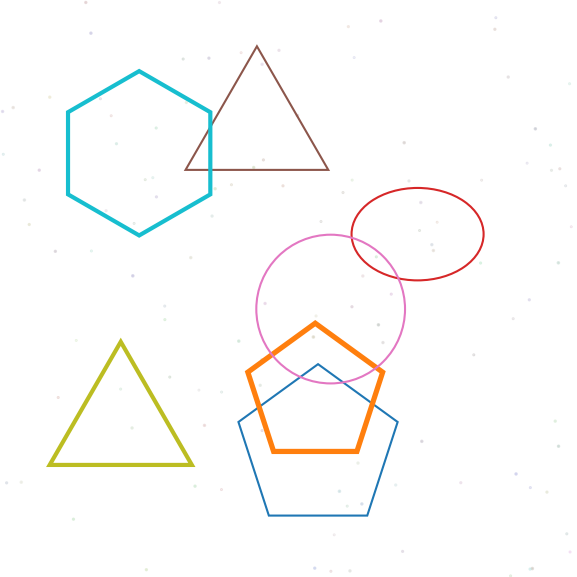[{"shape": "pentagon", "thickness": 1, "radius": 0.72, "center": [0.551, 0.224]}, {"shape": "pentagon", "thickness": 2.5, "radius": 0.61, "center": [0.546, 0.317]}, {"shape": "oval", "thickness": 1, "radius": 0.57, "center": [0.723, 0.594]}, {"shape": "triangle", "thickness": 1, "radius": 0.71, "center": [0.445, 0.776]}, {"shape": "circle", "thickness": 1, "radius": 0.64, "center": [0.573, 0.464]}, {"shape": "triangle", "thickness": 2, "radius": 0.71, "center": [0.209, 0.265]}, {"shape": "hexagon", "thickness": 2, "radius": 0.71, "center": [0.241, 0.734]}]